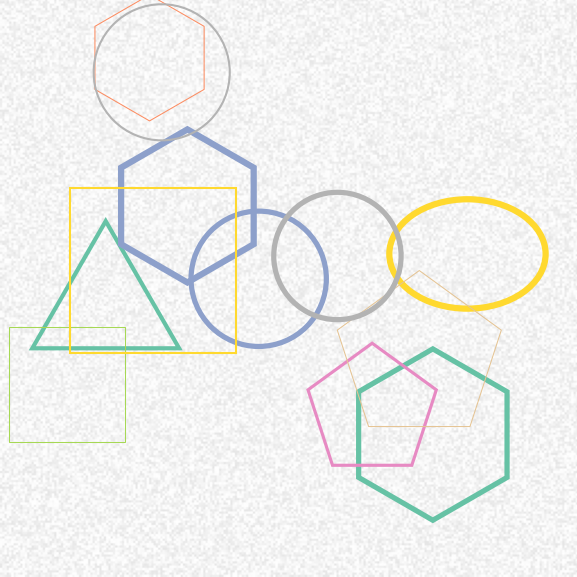[{"shape": "hexagon", "thickness": 2.5, "radius": 0.74, "center": [0.75, 0.247]}, {"shape": "triangle", "thickness": 2, "radius": 0.73, "center": [0.183, 0.469]}, {"shape": "hexagon", "thickness": 0.5, "radius": 0.55, "center": [0.259, 0.899]}, {"shape": "hexagon", "thickness": 3, "radius": 0.66, "center": [0.324, 0.643]}, {"shape": "circle", "thickness": 2.5, "radius": 0.59, "center": [0.448, 0.516]}, {"shape": "pentagon", "thickness": 1.5, "radius": 0.58, "center": [0.644, 0.288]}, {"shape": "square", "thickness": 0.5, "radius": 0.5, "center": [0.116, 0.333]}, {"shape": "square", "thickness": 1, "radius": 0.72, "center": [0.265, 0.531]}, {"shape": "oval", "thickness": 3, "radius": 0.68, "center": [0.809, 0.559]}, {"shape": "pentagon", "thickness": 0.5, "radius": 0.75, "center": [0.726, 0.381]}, {"shape": "circle", "thickness": 1, "radius": 0.59, "center": [0.28, 0.874]}, {"shape": "circle", "thickness": 2.5, "radius": 0.55, "center": [0.584, 0.556]}]